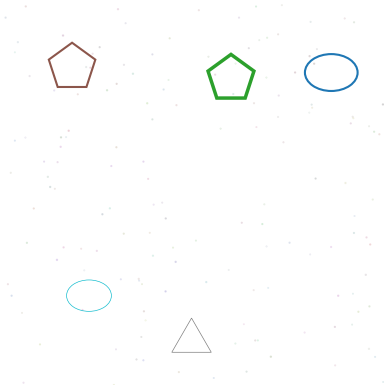[{"shape": "oval", "thickness": 1.5, "radius": 0.34, "center": [0.86, 0.812]}, {"shape": "pentagon", "thickness": 2.5, "radius": 0.31, "center": [0.6, 0.796]}, {"shape": "pentagon", "thickness": 1.5, "radius": 0.32, "center": [0.187, 0.825]}, {"shape": "triangle", "thickness": 0.5, "radius": 0.3, "center": [0.497, 0.115]}, {"shape": "oval", "thickness": 0.5, "radius": 0.29, "center": [0.231, 0.232]}]